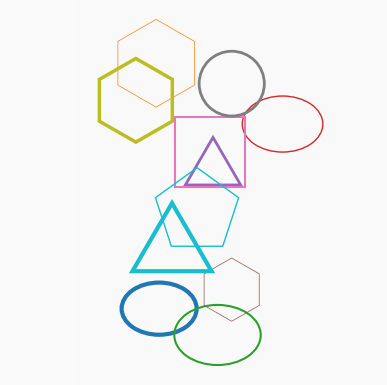[{"shape": "oval", "thickness": 3, "radius": 0.48, "center": [0.411, 0.198]}, {"shape": "hexagon", "thickness": 0.5, "radius": 0.57, "center": [0.403, 0.836]}, {"shape": "oval", "thickness": 1.5, "radius": 0.56, "center": [0.561, 0.13]}, {"shape": "oval", "thickness": 1, "radius": 0.52, "center": [0.729, 0.678]}, {"shape": "triangle", "thickness": 2, "radius": 0.41, "center": [0.55, 0.561]}, {"shape": "hexagon", "thickness": 0.5, "radius": 0.41, "center": [0.598, 0.248]}, {"shape": "square", "thickness": 1.5, "radius": 0.45, "center": [0.542, 0.605]}, {"shape": "circle", "thickness": 2, "radius": 0.42, "center": [0.598, 0.783]}, {"shape": "hexagon", "thickness": 2.5, "radius": 0.54, "center": [0.351, 0.739]}, {"shape": "pentagon", "thickness": 1, "radius": 0.56, "center": [0.508, 0.452]}, {"shape": "triangle", "thickness": 3, "radius": 0.59, "center": [0.444, 0.355]}]